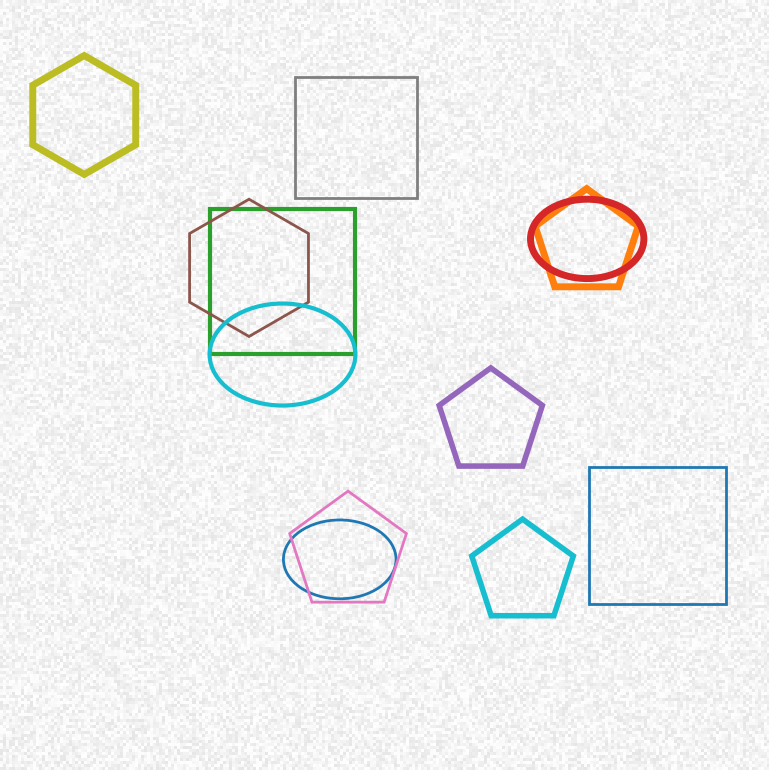[{"shape": "oval", "thickness": 1, "radius": 0.37, "center": [0.441, 0.274]}, {"shape": "square", "thickness": 1, "radius": 0.44, "center": [0.853, 0.304]}, {"shape": "pentagon", "thickness": 2.5, "radius": 0.35, "center": [0.762, 0.685]}, {"shape": "square", "thickness": 1.5, "radius": 0.47, "center": [0.366, 0.634]}, {"shape": "oval", "thickness": 2.5, "radius": 0.37, "center": [0.763, 0.69]}, {"shape": "pentagon", "thickness": 2, "radius": 0.35, "center": [0.637, 0.452]}, {"shape": "hexagon", "thickness": 1, "radius": 0.45, "center": [0.323, 0.652]}, {"shape": "pentagon", "thickness": 1, "radius": 0.4, "center": [0.452, 0.282]}, {"shape": "square", "thickness": 1, "radius": 0.39, "center": [0.462, 0.821]}, {"shape": "hexagon", "thickness": 2.5, "radius": 0.39, "center": [0.109, 0.851]}, {"shape": "oval", "thickness": 1.5, "radius": 0.47, "center": [0.367, 0.54]}, {"shape": "pentagon", "thickness": 2, "radius": 0.35, "center": [0.679, 0.256]}]